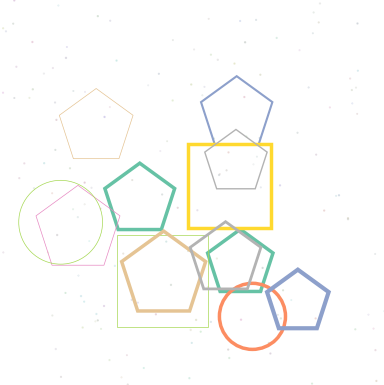[{"shape": "pentagon", "thickness": 2.5, "radius": 0.48, "center": [0.363, 0.481]}, {"shape": "pentagon", "thickness": 2.5, "radius": 0.45, "center": [0.624, 0.315]}, {"shape": "circle", "thickness": 2.5, "radius": 0.43, "center": [0.656, 0.178]}, {"shape": "pentagon", "thickness": 1.5, "radius": 0.49, "center": [0.615, 0.705]}, {"shape": "pentagon", "thickness": 3, "radius": 0.42, "center": [0.774, 0.215]}, {"shape": "pentagon", "thickness": 0.5, "radius": 0.57, "center": [0.203, 0.404]}, {"shape": "square", "thickness": 0.5, "radius": 0.59, "center": [0.422, 0.27]}, {"shape": "circle", "thickness": 0.5, "radius": 0.54, "center": [0.158, 0.423]}, {"shape": "square", "thickness": 2.5, "radius": 0.54, "center": [0.596, 0.517]}, {"shape": "pentagon", "thickness": 0.5, "radius": 0.5, "center": [0.25, 0.669]}, {"shape": "pentagon", "thickness": 2.5, "radius": 0.57, "center": [0.425, 0.285]}, {"shape": "pentagon", "thickness": 1, "radius": 0.43, "center": [0.613, 0.579]}, {"shape": "pentagon", "thickness": 2, "radius": 0.48, "center": [0.586, 0.328]}]